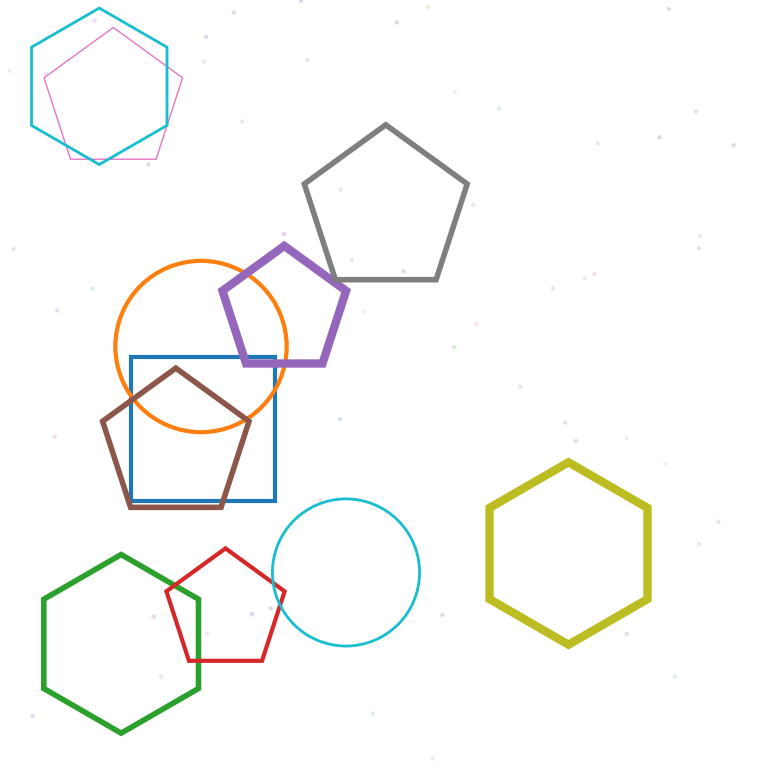[{"shape": "square", "thickness": 1.5, "radius": 0.47, "center": [0.263, 0.443]}, {"shape": "circle", "thickness": 1.5, "radius": 0.56, "center": [0.261, 0.55]}, {"shape": "hexagon", "thickness": 2, "radius": 0.58, "center": [0.157, 0.164]}, {"shape": "pentagon", "thickness": 1.5, "radius": 0.4, "center": [0.293, 0.207]}, {"shape": "pentagon", "thickness": 3, "radius": 0.42, "center": [0.369, 0.596]}, {"shape": "pentagon", "thickness": 2, "radius": 0.5, "center": [0.228, 0.422]}, {"shape": "pentagon", "thickness": 0.5, "radius": 0.47, "center": [0.147, 0.87]}, {"shape": "pentagon", "thickness": 2, "radius": 0.56, "center": [0.501, 0.727]}, {"shape": "hexagon", "thickness": 3, "radius": 0.59, "center": [0.738, 0.281]}, {"shape": "circle", "thickness": 1, "radius": 0.48, "center": [0.449, 0.257]}, {"shape": "hexagon", "thickness": 1, "radius": 0.51, "center": [0.129, 0.888]}]